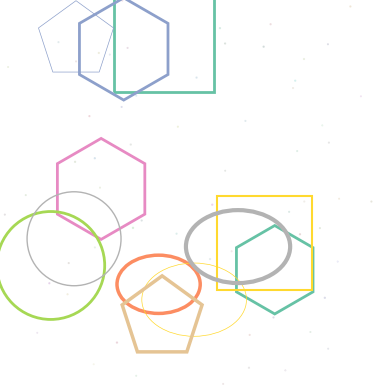[{"shape": "square", "thickness": 2, "radius": 0.65, "center": [0.426, 0.89]}, {"shape": "hexagon", "thickness": 2, "radius": 0.57, "center": [0.714, 0.299]}, {"shape": "oval", "thickness": 2.5, "radius": 0.54, "center": [0.412, 0.262]}, {"shape": "pentagon", "thickness": 0.5, "radius": 0.51, "center": [0.197, 0.896]}, {"shape": "hexagon", "thickness": 2, "radius": 0.66, "center": [0.321, 0.873]}, {"shape": "hexagon", "thickness": 2, "radius": 0.66, "center": [0.263, 0.509]}, {"shape": "circle", "thickness": 2, "radius": 0.7, "center": [0.132, 0.31]}, {"shape": "square", "thickness": 1.5, "radius": 0.61, "center": [0.687, 0.369]}, {"shape": "oval", "thickness": 0.5, "radius": 0.68, "center": [0.504, 0.222]}, {"shape": "pentagon", "thickness": 2.5, "radius": 0.55, "center": [0.421, 0.174]}, {"shape": "oval", "thickness": 3, "radius": 0.68, "center": [0.618, 0.359]}, {"shape": "circle", "thickness": 1, "radius": 0.61, "center": [0.192, 0.38]}]